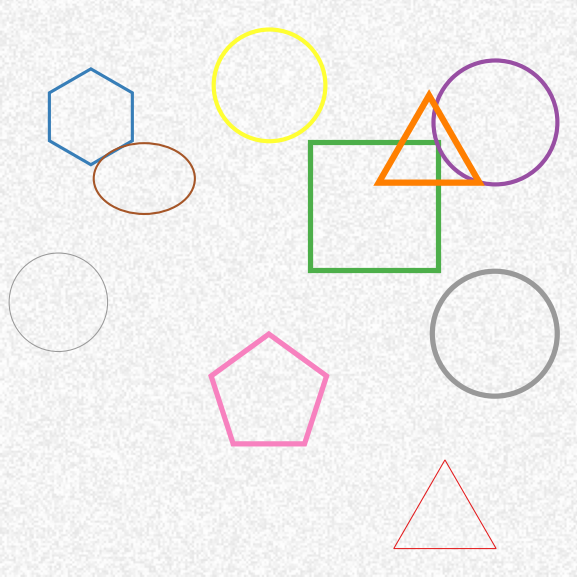[{"shape": "triangle", "thickness": 0.5, "radius": 0.51, "center": [0.77, 0.1]}, {"shape": "hexagon", "thickness": 1.5, "radius": 0.41, "center": [0.157, 0.797]}, {"shape": "square", "thickness": 2.5, "radius": 0.55, "center": [0.647, 0.643]}, {"shape": "circle", "thickness": 2, "radius": 0.54, "center": [0.858, 0.787]}, {"shape": "triangle", "thickness": 3, "radius": 0.5, "center": [0.743, 0.733]}, {"shape": "circle", "thickness": 2, "radius": 0.48, "center": [0.467, 0.851]}, {"shape": "oval", "thickness": 1, "radius": 0.44, "center": [0.25, 0.69]}, {"shape": "pentagon", "thickness": 2.5, "radius": 0.53, "center": [0.466, 0.316]}, {"shape": "circle", "thickness": 2.5, "radius": 0.54, "center": [0.857, 0.421]}, {"shape": "circle", "thickness": 0.5, "radius": 0.43, "center": [0.101, 0.476]}]